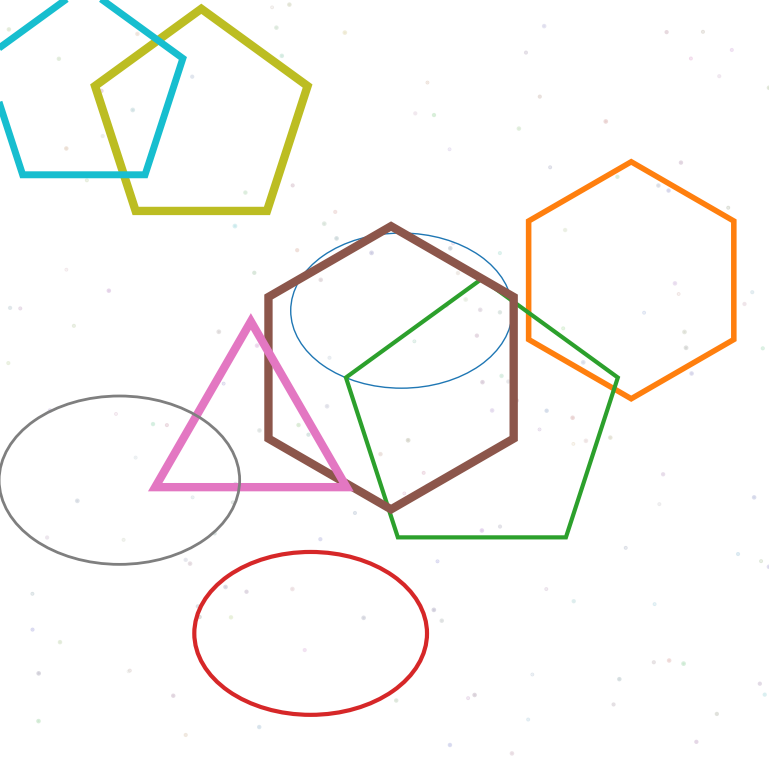[{"shape": "oval", "thickness": 0.5, "radius": 0.72, "center": [0.521, 0.597]}, {"shape": "hexagon", "thickness": 2, "radius": 0.77, "center": [0.82, 0.636]}, {"shape": "pentagon", "thickness": 1.5, "radius": 0.93, "center": [0.626, 0.452]}, {"shape": "oval", "thickness": 1.5, "radius": 0.76, "center": [0.403, 0.177]}, {"shape": "hexagon", "thickness": 3, "radius": 0.92, "center": [0.508, 0.522]}, {"shape": "triangle", "thickness": 3, "radius": 0.72, "center": [0.326, 0.439]}, {"shape": "oval", "thickness": 1, "radius": 0.78, "center": [0.155, 0.376]}, {"shape": "pentagon", "thickness": 3, "radius": 0.73, "center": [0.261, 0.843]}, {"shape": "pentagon", "thickness": 2.5, "radius": 0.68, "center": [0.109, 0.882]}]